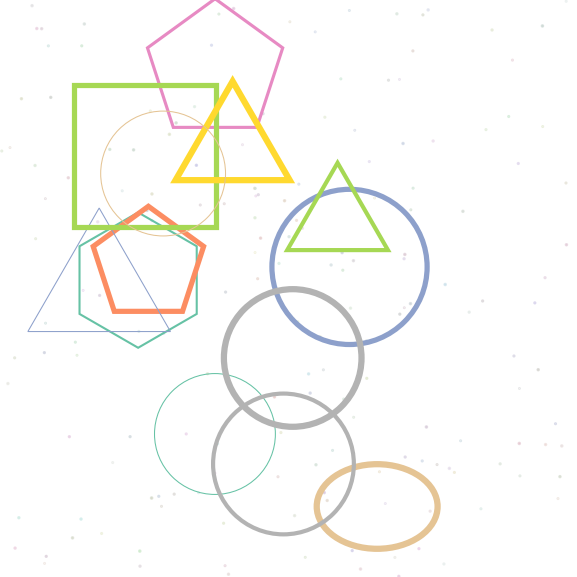[{"shape": "circle", "thickness": 0.5, "radius": 0.52, "center": [0.372, 0.248]}, {"shape": "hexagon", "thickness": 1, "radius": 0.59, "center": [0.239, 0.514]}, {"shape": "pentagon", "thickness": 2.5, "radius": 0.5, "center": [0.257, 0.541]}, {"shape": "triangle", "thickness": 0.5, "radius": 0.71, "center": [0.172, 0.496]}, {"shape": "circle", "thickness": 2.5, "radius": 0.67, "center": [0.605, 0.537]}, {"shape": "pentagon", "thickness": 1.5, "radius": 0.62, "center": [0.372, 0.878]}, {"shape": "triangle", "thickness": 2, "radius": 0.5, "center": [0.585, 0.616]}, {"shape": "square", "thickness": 2.5, "radius": 0.62, "center": [0.251, 0.729]}, {"shape": "triangle", "thickness": 3, "radius": 0.57, "center": [0.403, 0.744]}, {"shape": "oval", "thickness": 3, "radius": 0.52, "center": [0.653, 0.122]}, {"shape": "circle", "thickness": 0.5, "radius": 0.54, "center": [0.282, 0.699]}, {"shape": "circle", "thickness": 2, "radius": 0.61, "center": [0.491, 0.196]}, {"shape": "circle", "thickness": 3, "radius": 0.6, "center": [0.507, 0.379]}]